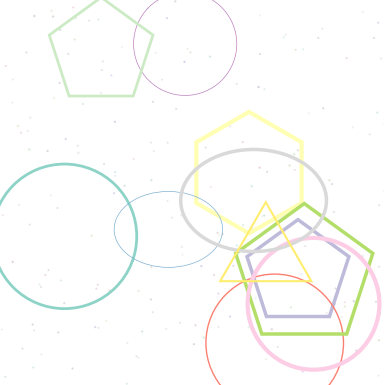[{"shape": "circle", "thickness": 2, "radius": 0.94, "center": [0.167, 0.386]}, {"shape": "hexagon", "thickness": 3, "radius": 0.79, "center": [0.647, 0.552]}, {"shape": "pentagon", "thickness": 2.5, "radius": 0.7, "center": [0.774, 0.29]}, {"shape": "circle", "thickness": 1, "radius": 0.89, "center": [0.714, 0.109]}, {"shape": "oval", "thickness": 0.5, "radius": 0.7, "center": [0.437, 0.404]}, {"shape": "pentagon", "thickness": 2.5, "radius": 0.94, "center": [0.79, 0.284]}, {"shape": "circle", "thickness": 3, "radius": 0.86, "center": [0.814, 0.211]}, {"shape": "oval", "thickness": 2.5, "radius": 0.95, "center": [0.659, 0.479]}, {"shape": "circle", "thickness": 0.5, "radius": 0.67, "center": [0.481, 0.886]}, {"shape": "pentagon", "thickness": 2, "radius": 0.71, "center": [0.263, 0.865]}, {"shape": "triangle", "thickness": 1.5, "radius": 0.68, "center": [0.69, 0.338]}]